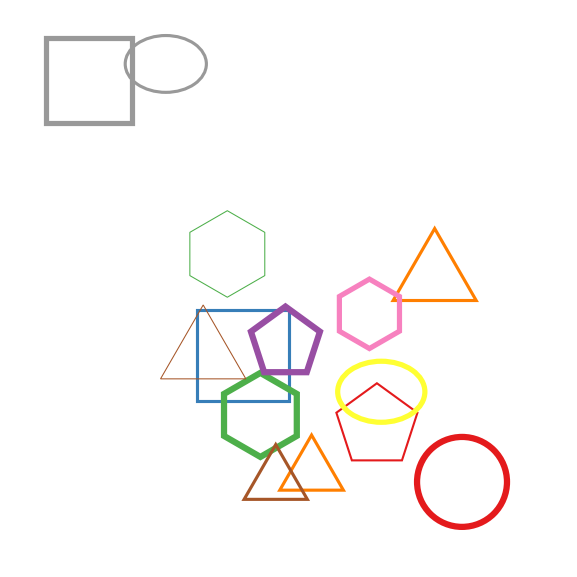[{"shape": "pentagon", "thickness": 1, "radius": 0.37, "center": [0.653, 0.262]}, {"shape": "circle", "thickness": 3, "radius": 0.39, "center": [0.8, 0.165]}, {"shape": "square", "thickness": 1.5, "radius": 0.4, "center": [0.421, 0.383]}, {"shape": "hexagon", "thickness": 3, "radius": 0.36, "center": [0.451, 0.281]}, {"shape": "hexagon", "thickness": 0.5, "radius": 0.37, "center": [0.394, 0.559]}, {"shape": "pentagon", "thickness": 3, "radius": 0.31, "center": [0.494, 0.405]}, {"shape": "triangle", "thickness": 1.5, "radius": 0.42, "center": [0.753, 0.52]}, {"shape": "triangle", "thickness": 1.5, "radius": 0.32, "center": [0.54, 0.182]}, {"shape": "oval", "thickness": 2.5, "radius": 0.38, "center": [0.66, 0.321]}, {"shape": "triangle", "thickness": 1.5, "radius": 0.32, "center": [0.477, 0.166]}, {"shape": "triangle", "thickness": 0.5, "radius": 0.43, "center": [0.352, 0.386]}, {"shape": "hexagon", "thickness": 2.5, "radius": 0.3, "center": [0.64, 0.456]}, {"shape": "square", "thickness": 2.5, "radius": 0.37, "center": [0.154, 0.86]}, {"shape": "oval", "thickness": 1.5, "radius": 0.35, "center": [0.287, 0.888]}]